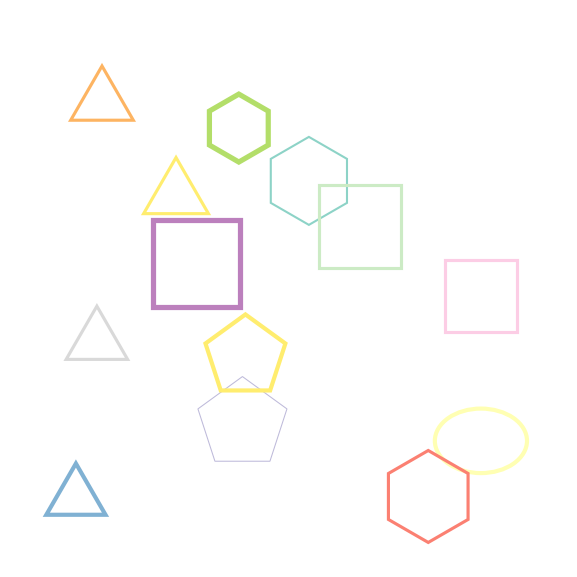[{"shape": "hexagon", "thickness": 1, "radius": 0.38, "center": [0.535, 0.686]}, {"shape": "oval", "thickness": 2, "radius": 0.4, "center": [0.833, 0.236]}, {"shape": "pentagon", "thickness": 0.5, "radius": 0.41, "center": [0.42, 0.266]}, {"shape": "hexagon", "thickness": 1.5, "radius": 0.4, "center": [0.742, 0.139]}, {"shape": "triangle", "thickness": 2, "radius": 0.3, "center": [0.131, 0.137]}, {"shape": "triangle", "thickness": 1.5, "radius": 0.31, "center": [0.177, 0.822]}, {"shape": "hexagon", "thickness": 2.5, "radius": 0.29, "center": [0.414, 0.777]}, {"shape": "square", "thickness": 1.5, "radius": 0.31, "center": [0.833, 0.486]}, {"shape": "triangle", "thickness": 1.5, "radius": 0.31, "center": [0.168, 0.408]}, {"shape": "square", "thickness": 2.5, "radius": 0.38, "center": [0.34, 0.542]}, {"shape": "square", "thickness": 1.5, "radius": 0.36, "center": [0.623, 0.607]}, {"shape": "pentagon", "thickness": 2, "radius": 0.36, "center": [0.425, 0.382]}, {"shape": "triangle", "thickness": 1.5, "radius": 0.32, "center": [0.305, 0.662]}]